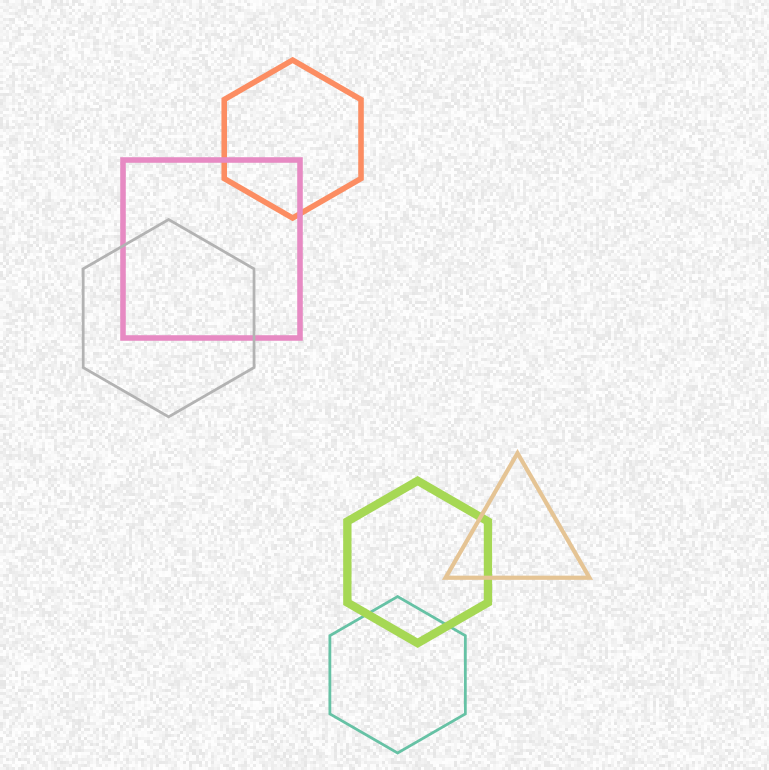[{"shape": "hexagon", "thickness": 1, "radius": 0.51, "center": [0.516, 0.124]}, {"shape": "hexagon", "thickness": 2, "radius": 0.51, "center": [0.38, 0.819]}, {"shape": "square", "thickness": 2, "radius": 0.58, "center": [0.275, 0.676]}, {"shape": "hexagon", "thickness": 3, "radius": 0.53, "center": [0.542, 0.27]}, {"shape": "triangle", "thickness": 1.5, "radius": 0.54, "center": [0.672, 0.304]}, {"shape": "hexagon", "thickness": 1, "radius": 0.64, "center": [0.219, 0.587]}]